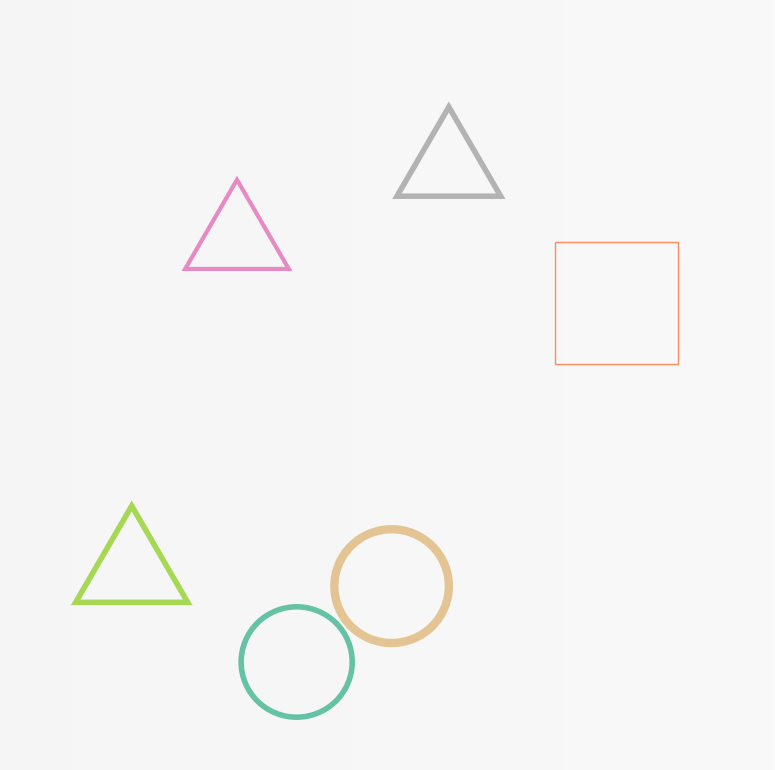[{"shape": "circle", "thickness": 2, "radius": 0.36, "center": [0.383, 0.14]}, {"shape": "square", "thickness": 0.5, "radius": 0.39, "center": [0.795, 0.607]}, {"shape": "triangle", "thickness": 1.5, "radius": 0.39, "center": [0.306, 0.689]}, {"shape": "triangle", "thickness": 2, "radius": 0.42, "center": [0.17, 0.259]}, {"shape": "circle", "thickness": 3, "radius": 0.37, "center": [0.505, 0.239]}, {"shape": "triangle", "thickness": 2, "radius": 0.39, "center": [0.579, 0.784]}]